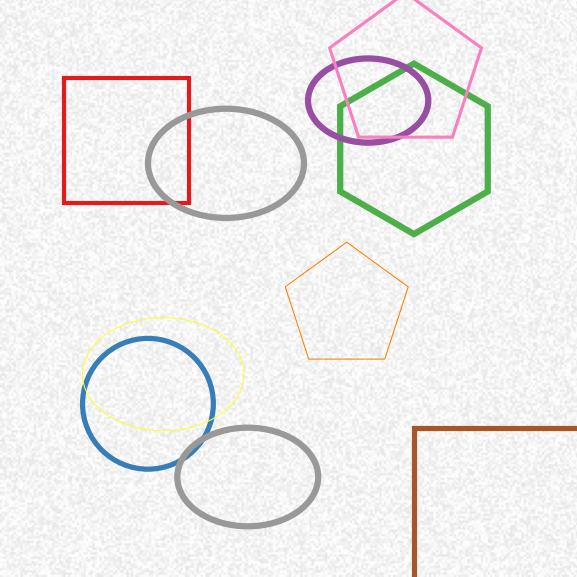[{"shape": "square", "thickness": 2, "radius": 0.54, "center": [0.219, 0.756]}, {"shape": "circle", "thickness": 2.5, "radius": 0.57, "center": [0.256, 0.3]}, {"shape": "hexagon", "thickness": 3, "radius": 0.74, "center": [0.717, 0.741]}, {"shape": "oval", "thickness": 3, "radius": 0.52, "center": [0.637, 0.825]}, {"shape": "pentagon", "thickness": 0.5, "radius": 0.56, "center": [0.6, 0.468]}, {"shape": "oval", "thickness": 0.5, "radius": 0.7, "center": [0.283, 0.351]}, {"shape": "square", "thickness": 2.5, "radius": 0.73, "center": [0.862, 0.111]}, {"shape": "pentagon", "thickness": 1.5, "radius": 0.69, "center": [0.702, 0.873]}, {"shape": "oval", "thickness": 3, "radius": 0.68, "center": [0.391, 0.716]}, {"shape": "oval", "thickness": 3, "radius": 0.61, "center": [0.429, 0.173]}]